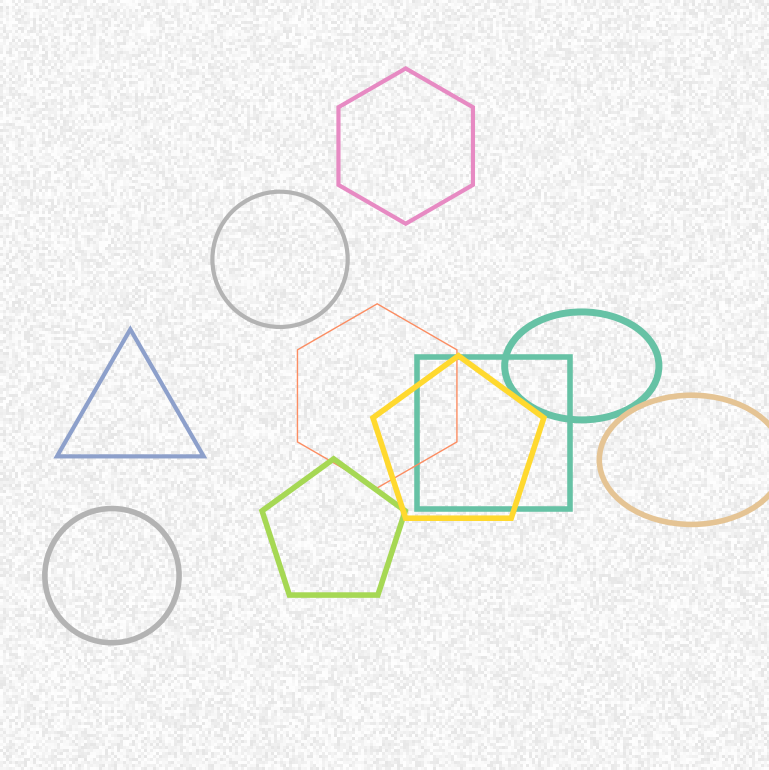[{"shape": "square", "thickness": 2, "radius": 0.49, "center": [0.641, 0.437]}, {"shape": "oval", "thickness": 2.5, "radius": 0.5, "center": [0.756, 0.525]}, {"shape": "hexagon", "thickness": 0.5, "radius": 0.6, "center": [0.49, 0.486]}, {"shape": "triangle", "thickness": 1.5, "radius": 0.55, "center": [0.169, 0.462]}, {"shape": "hexagon", "thickness": 1.5, "radius": 0.5, "center": [0.527, 0.81]}, {"shape": "pentagon", "thickness": 2, "radius": 0.49, "center": [0.433, 0.306]}, {"shape": "pentagon", "thickness": 2, "radius": 0.58, "center": [0.595, 0.421]}, {"shape": "oval", "thickness": 2, "radius": 0.6, "center": [0.898, 0.403]}, {"shape": "circle", "thickness": 2, "radius": 0.44, "center": [0.145, 0.252]}, {"shape": "circle", "thickness": 1.5, "radius": 0.44, "center": [0.364, 0.663]}]